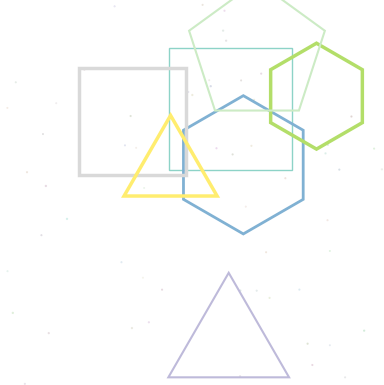[{"shape": "square", "thickness": 1, "radius": 0.8, "center": [0.6, 0.717]}, {"shape": "triangle", "thickness": 1.5, "radius": 0.9, "center": [0.594, 0.11]}, {"shape": "hexagon", "thickness": 2, "radius": 0.9, "center": [0.632, 0.572]}, {"shape": "hexagon", "thickness": 2.5, "radius": 0.69, "center": [0.822, 0.75]}, {"shape": "square", "thickness": 2.5, "radius": 0.7, "center": [0.344, 0.684]}, {"shape": "pentagon", "thickness": 1.5, "radius": 0.93, "center": [0.667, 0.863]}, {"shape": "triangle", "thickness": 2.5, "radius": 0.7, "center": [0.443, 0.561]}]